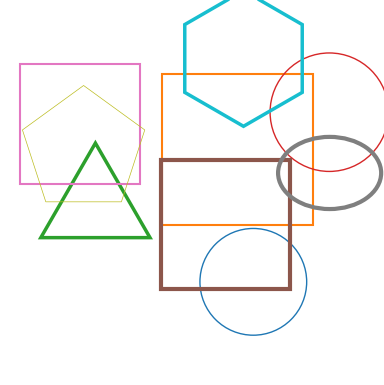[{"shape": "circle", "thickness": 1, "radius": 0.69, "center": [0.658, 0.268]}, {"shape": "square", "thickness": 1.5, "radius": 0.98, "center": [0.618, 0.611]}, {"shape": "triangle", "thickness": 2.5, "radius": 0.82, "center": [0.248, 0.465]}, {"shape": "circle", "thickness": 1, "radius": 0.77, "center": [0.855, 0.709]}, {"shape": "square", "thickness": 3, "radius": 0.84, "center": [0.587, 0.417]}, {"shape": "square", "thickness": 1.5, "radius": 0.78, "center": [0.207, 0.679]}, {"shape": "oval", "thickness": 3, "radius": 0.67, "center": [0.856, 0.551]}, {"shape": "pentagon", "thickness": 0.5, "radius": 0.84, "center": [0.217, 0.611]}, {"shape": "hexagon", "thickness": 2.5, "radius": 0.88, "center": [0.632, 0.848]}]